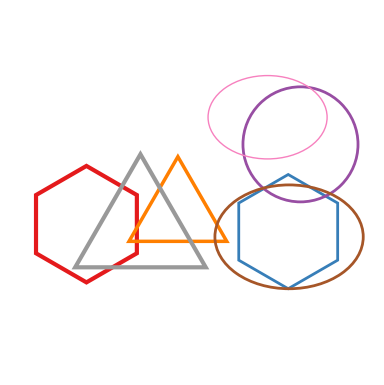[{"shape": "hexagon", "thickness": 3, "radius": 0.76, "center": [0.225, 0.418]}, {"shape": "hexagon", "thickness": 2, "radius": 0.74, "center": [0.749, 0.398]}, {"shape": "circle", "thickness": 2, "radius": 0.75, "center": [0.78, 0.625]}, {"shape": "triangle", "thickness": 2.5, "radius": 0.73, "center": [0.462, 0.446]}, {"shape": "oval", "thickness": 2, "radius": 0.96, "center": [0.751, 0.385]}, {"shape": "oval", "thickness": 1, "radius": 0.77, "center": [0.695, 0.695]}, {"shape": "triangle", "thickness": 3, "radius": 0.98, "center": [0.365, 0.404]}]